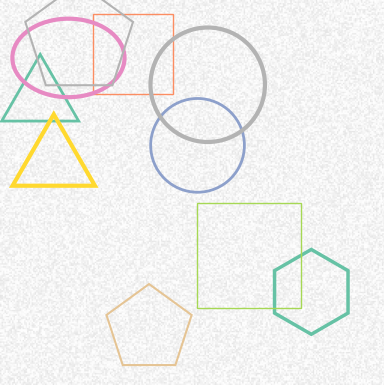[{"shape": "triangle", "thickness": 2, "radius": 0.58, "center": [0.104, 0.743]}, {"shape": "hexagon", "thickness": 2.5, "radius": 0.55, "center": [0.809, 0.242]}, {"shape": "square", "thickness": 1, "radius": 0.52, "center": [0.346, 0.86]}, {"shape": "circle", "thickness": 2, "radius": 0.61, "center": [0.513, 0.622]}, {"shape": "oval", "thickness": 3, "radius": 0.73, "center": [0.178, 0.85]}, {"shape": "square", "thickness": 1, "radius": 0.68, "center": [0.647, 0.336]}, {"shape": "triangle", "thickness": 3, "radius": 0.62, "center": [0.14, 0.579]}, {"shape": "pentagon", "thickness": 1.5, "radius": 0.58, "center": [0.387, 0.146]}, {"shape": "circle", "thickness": 3, "radius": 0.74, "center": [0.54, 0.78]}, {"shape": "pentagon", "thickness": 1.5, "radius": 0.74, "center": [0.206, 0.898]}]